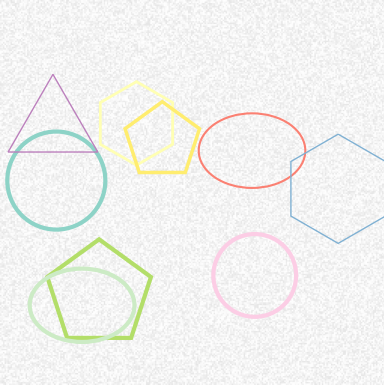[{"shape": "circle", "thickness": 3, "radius": 0.64, "center": [0.146, 0.531]}, {"shape": "hexagon", "thickness": 2, "radius": 0.54, "center": [0.354, 0.679]}, {"shape": "oval", "thickness": 1.5, "radius": 0.69, "center": [0.655, 0.609]}, {"shape": "hexagon", "thickness": 1, "radius": 0.71, "center": [0.878, 0.51]}, {"shape": "pentagon", "thickness": 3, "radius": 0.71, "center": [0.257, 0.237]}, {"shape": "circle", "thickness": 3, "radius": 0.54, "center": [0.662, 0.285]}, {"shape": "triangle", "thickness": 1, "radius": 0.67, "center": [0.138, 0.672]}, {"shape": "oval", "thickness": 3, "radius": 0.68, "center": [0.213, 0.207]}, {"shape": "pentagon", "thickness": 2.5, "radius": 0.51, "center": [0.422, 0.634]}]